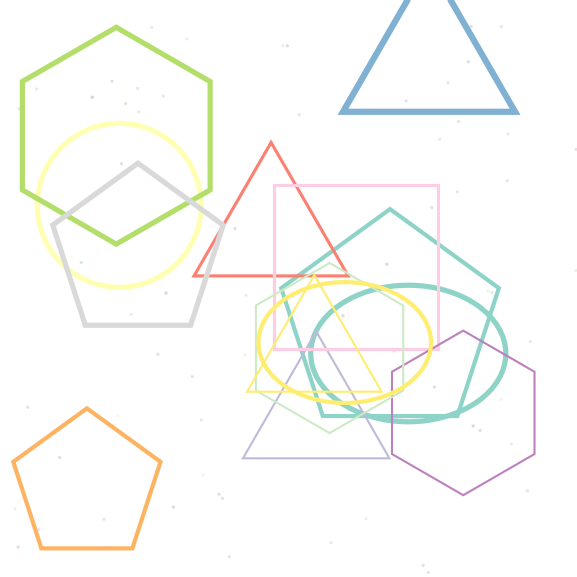[{"shape": "pentagon", "thickness": 2, "radius": 0.99, "center": [0.675, 0.439]}, {"shape": "oval", "thickness": 2.5, "radius": 0.84, "center": [0.707, 0.387]}, {"shape": "circle", "thickness": 2.5, "radius": 0.71, "center": [0.206, 0.644]}, {"shape": "triangle", "thickness": 1, "radius": 0.73, "center": [0.548, 0.279]}, {"shape": "triangle", "thickness": 1.5, "radius": 0.77, "center": [0.469, 0.598]}, {"shape": "triangle", "thickness": 3, "radius": 0.86, "center": [0.743, 0.892]}, {"shape": "pentagon", "thickness": 2, "radius": 0.67, "center": [0.15, 0.158]}, {"shape": "hexagon", "thickness": 2.5, "radius": 0.94, "center": [0.201, 0.764]}, {"shape": "square", "thickness": 1.5, "radius": 0.71, "center": [0.617, 0.536]}, {"shape": "pentagon", "thickness": 2.5, "radius": 0.78, "center": [0.239, 0.561]}, {"shape": "hexagon", "thickness": 1, "radius": 0.71, "center": [0.802, 0.284]}, {"shape": "hexagon", "thickness": 1, "radius": 0.74, "center": [0.571, 0.397]}, {"shape": "oval", "thickness": 2, "radius": 0.75, "center": [0.597, 0.406]}, {"shape": "triangle", "thickness": 1, "radius": 0.67, "center": [0.544, 0.388]}]